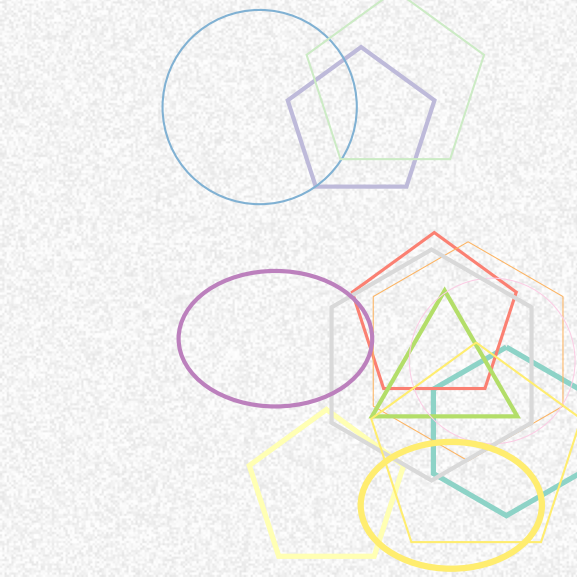[{"shape": "hexagon", "thickness": 2.5, "radius": 0.73, "center": [0.877, 0.252]}, {"shape": "pentagon", "thickness": 2.5, "radius": 0.7, "center": [0.565, 0.15]}, {"shape": "pentagon", "thickness": 2, "radius": 0.67, "center": [0.625, 0.784]}, {"shape": "pentagon", "thickness": 1.5, "radius": 0.75, "center": [0.752, 0.447]}, {"shape": "circle", "thickness": 1, "radius": 0.84, "center": [0.45, 0.814]}, {"shape": "hexagon", "thickness": 0.5, "radius": 0.95, "center": [0.811, 0.391]}, {"shape": "triangle", "thickness": 2, "radius": 0.73, "center": [0.77, 0.351]}, {"shape": "circle", "thickness": 0.5, "radius": 0.72, "center": [0.852, 0.374]}, {"shape": "hexagon", "thickness": 2, "radius": 1.0, "center": [0.747, 0.367]}, {"shape": "oval", "thickness": 2, "radius": 0.84, "center": [0.477, 0.413]}, {"shape": "pentagon", "thickness": 1, "radius": 0.81, "center": [0.685, 0.854]}, {"shape": "pentagon", "thickness": 1, "radius": 0.96, "center": [0.825, 0.215]}, {"shape": "oval", "thickness": 3, "radius": 0.78, "center": [0.781, 0.124]}]